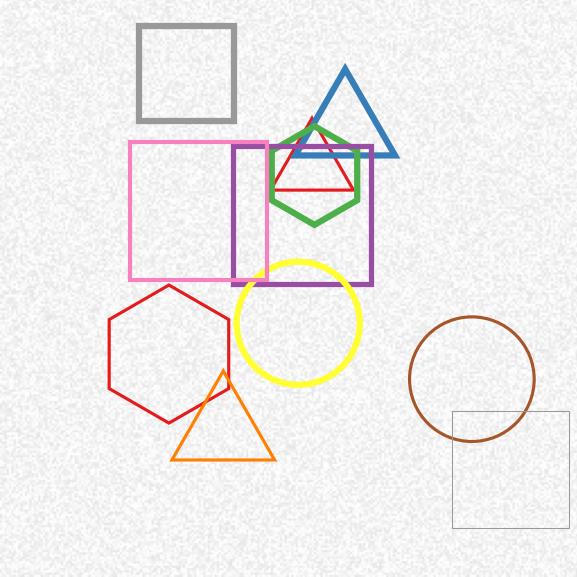[{"shape": "triangle", "thickness": 1.5, "radius": 0.41, "center": [0.54, 0.711]}, {"shape": "hexagon", "thickness": 1.5, "radius": 0.6, "center": [0.293, 0.386]}, {"shape": "triangle", "thickness": 3, "radius": 0.5, "center": [0.598, 0.78]}, {"shape": "hexagon", "thickness": 3, "radius": 0.43, "center": [0.545, 0.695]}, {"shape": "square", "thickness": 2.5, "radius": 0.6, "center": [0.523, 0.627]}, {"shape": "triangle", "thickness": 1.5, "radius": 0.51, "center": [0.387, 0.254]}, {"shape": "circle", "thickness": 3, "radius": 0.53, "center": [0.516, 0.439]}, {"shape": "circle", "thickness": 1.5, "radius": 0.54, "center": [0.817, 0.343]}, {"shape": "square", "thickness": 2, "radius": 0.6, "center": [0.344, 0.634]}, {"shape": "square", "thickness": 3, "radius": 0.41, "center": [0.324, 0.872]}, {"shape": "square", "thickness": 0.5, "radius": 0.51, "center": [0.884, 0.187]}]